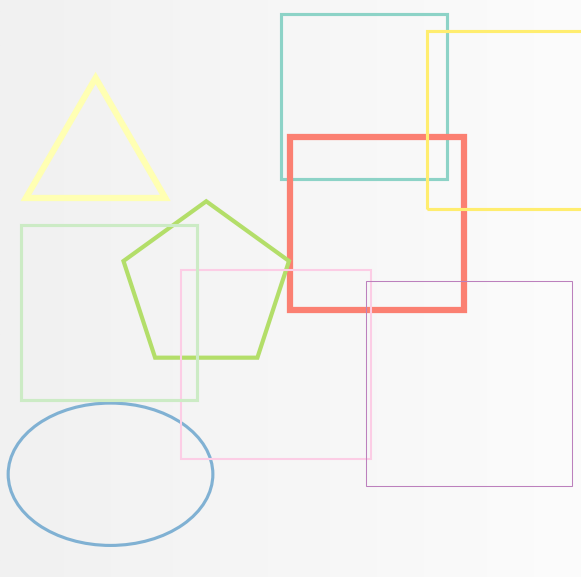[{"shape": "square", "thickness": 1.5, "radius": 0.71, "center": [0.626, 0.832]}, {"shape": "triangle", "thickness": 3, "radius": 0.69, "center": [0.164, 0.726]}, {"shape": "square", "thickness": 3, "radius": 0.75, "center": [0.649, 0.612]}, {"shape": "oval", "thickness": 1.5, "radius": 0.88, "center": [0.19, 0.178]}, {"shape": "pentagon", "thickness": 2, "radius": 0.75, "center": [0.355, 0.501]}, {"shape": "square", "thickness": 1, "radius": 0.82, "center": [0.474, 0.368]}, {"shape": "square", "thickness": 0.5, "radius": 0.89, "center": [0.807, 0.336]}, {"shape": "square", "thickness": 1.5, "radius": 0.76, "center": [0.188, 0.458]}, {"shape": "square", "thickness": 1.5, "radius": 0.77, "center": [0.888, 0.792]}]